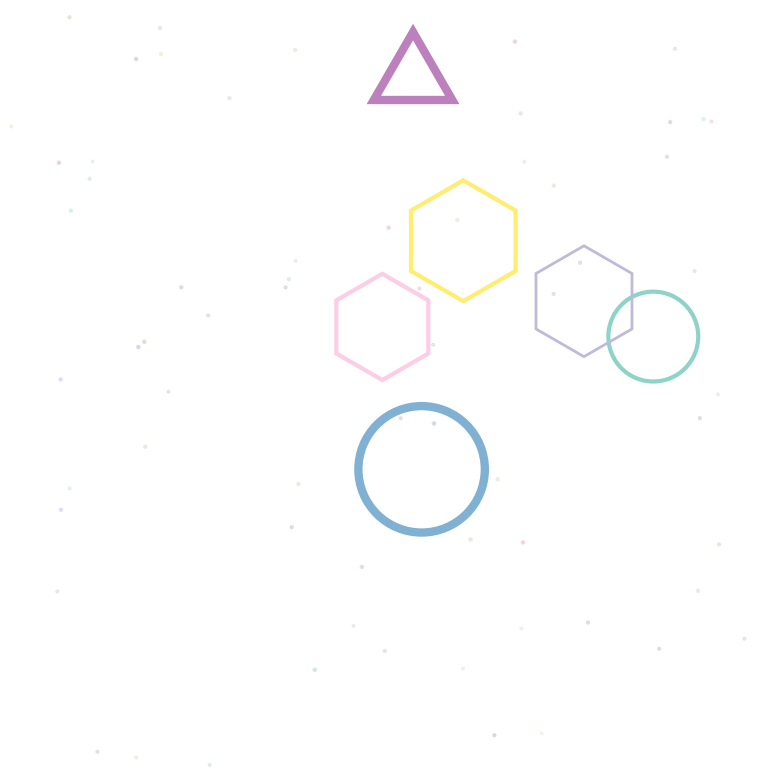[{"shape": "circle", "thickness": 1.5, "radius": 0.29, "center": [0.848, 0.563]}, {"shape": "hexagon", "thickness": 1, "radius": 0.36, "center": [0.758, 0.609]}, {"shape": "circle", "thickness": 3, "radius": 0.41, "center": [0.548, 0.39]}, {"shape": "hexagon", "thickness": 1.5, "radius": 0.34, "center": [0.497, 0.575]}, {"shape": "triangle", "thickness": 3, "radius": 0.29, "center": [0.536, 0.9]}, {"shape": "hexagon", "thickness": 1.5, "radius": 0.39, "center": [0.602, 0.687]}]